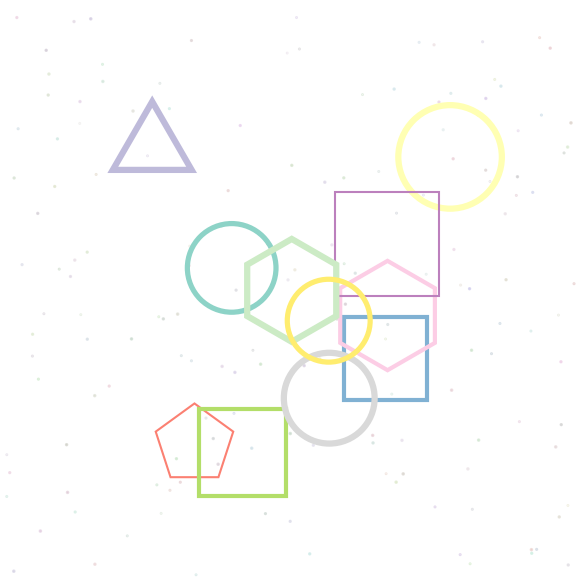[{"shape": "circle", "thickness": 2.5, "radius": 0.38, "center": [0.401, 0.535]}, {"shape": "circle", "thickness": 3, "radius": 0.45, "center": [0.779, 0.727]}, {"shape": "triangle", "thickness": 3, "radius": 0.39, "center": [0.264, 0.744]}, {"shape": "pentagon", "thickness": 1, "radius": 0.35, "center": [0.337, 0.23]}, {"shape": "square", "thickness": 2, "radius": 0.36, "center": [0.668, 0.379]}, {"shape": "square", "thickness": 2, "radius": 0.38, "center": [0.42, 0.216]}, {"shape": "hexagon", "thickness": 2, "radius": 0.47, "center": [0.671, 0.453]}, {"shape": "circle", "thickness": 3, "radius": 0.39, "center": [0.57, 0.31]}, {"shape": "square", "thickness": 1, "radius": 0.45, "center": [0.67, 0.577]}, {"shape": "hexagon", "thickness": 3, "radius": 0.45, "center": [0.505, 0.496]}, {"shape": "circle", "thickness": 2.5, "radius": 0.36, "center": [0.569, 0.444]}]